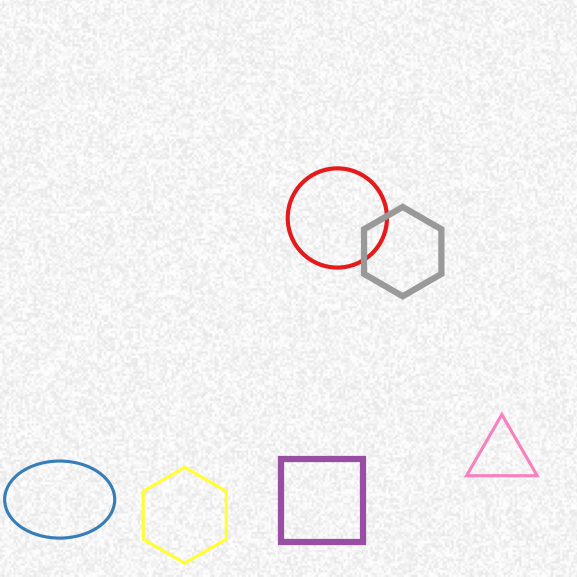[{"shape": "circle", "thickness": 2, "radius": 0.43, "center": [0.584, 0.622]}, {"shape": "oval", "thickness": 1.5, "radius": 0.48, "center": [0.103, 0.134]}, {"shape": "square", "thickness": 3, "radius": 0.36, "center": [0.558, 0.133]}, {"shape": "hexagon", "thickness": 1.5, "radius": 0.41, "center": [0.32, 0.107]}, {"shape": "triangle", "thickness": 1.5, "radius": 0.35, "center": [0.869, 0.211]}, {"shape": "hexagon", "thickness": 3, "radius": 0.39, "center": [0.697, 0.563]}]